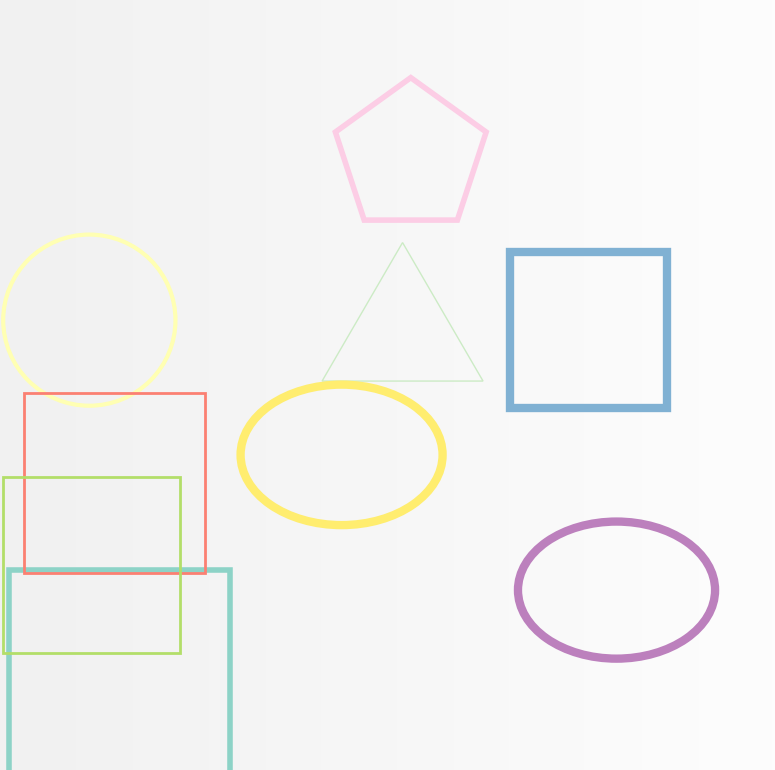[{"shape": "square", "thickness": 2, "radius": 0.71, "center": [0.154, 0.118]}, {"shape": "circle", "thickness": 1.5, "radius": 0.56, "center": [0.115, 0.584]}, {"shape": "square", "thickness": 1, "radius": 0.58, "center": [0.147, 0.372]}, {"shape": "square", "thickness": 3, "radius": 0.51, "center": [0.76, 0.572]}, {"shape": "square", "thickness": 1, "radius": 0.57, "center": [0.118, 0.266]}, {"shape": "pentagon", "thickness": 2, "radius": 0.51, "center": [0.53, 0.797]}, {"shape": "oval", "thickness": 3, "radius": 0.64, "center": [0.796, 0.234]}, {"shape": "triangle", "thickness": 0.5, "radius": 0.6, "center": [0.519, 0.565]}, {"shape": "oval", "thickness": 3, "radius": 0.65, "center": [0.441, 0.409]}]